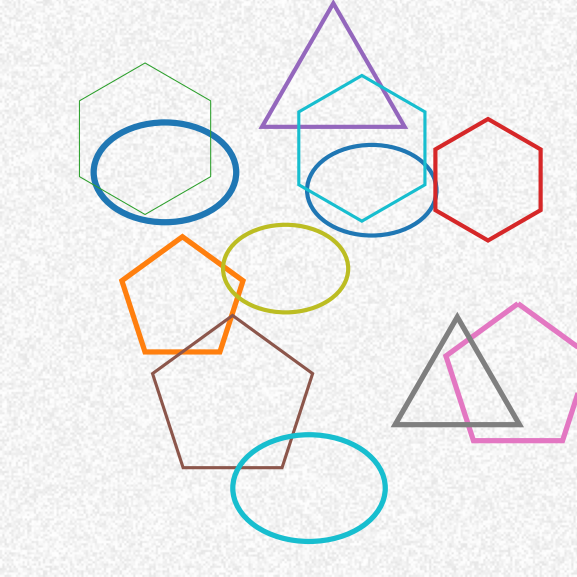[{"shape": "oval", "thickness": 2, "radius": 0.56, "center": [0.644, 0.67]}, {"shape": "oval", "thickness": 3, "radius": 0.62, "center": [0.286, 0.701]}, {"shape": "pentagon", "thickness": 2.5, "radius": 0.55, "center": [0.316, 0.479]}, {"shape": "hexagon", "thickness": 0.5, "radius": 0.66, "center": [0.251, 0.759]}, {"shape": "hexagon", "thickness": 2, "radius": 0.53, "center": [0.845, 0.688]}, {"shape": "triangle", "thickness": 2, "radius": 0.71, "center": [0.577, 0.851]}, {"shape": "pentagon", "thickness": 1.5, "radius": 0.73, "center": [0.403, 0.307]}, {"shape": "pentagon", "thickness": 2.5, "radius": 0.66, "center": [0.897, 0.342]}, {"shape": "triangle", "thickness": 2.5, "radius": 0.62, "center": [0.792, 0.326]}, {"shape": "oval", "thickness": 2, "radius": 0.54, "center": [0.495, 0.534]}, {"shape": "hexagon", "thickness": 1.5, "radius": 0.63, "center": [0.627, 0.742]}, {"shape": "oval", "thickness": 2.5, "radius": 0.66, "center": [0.535, 0.154]}]